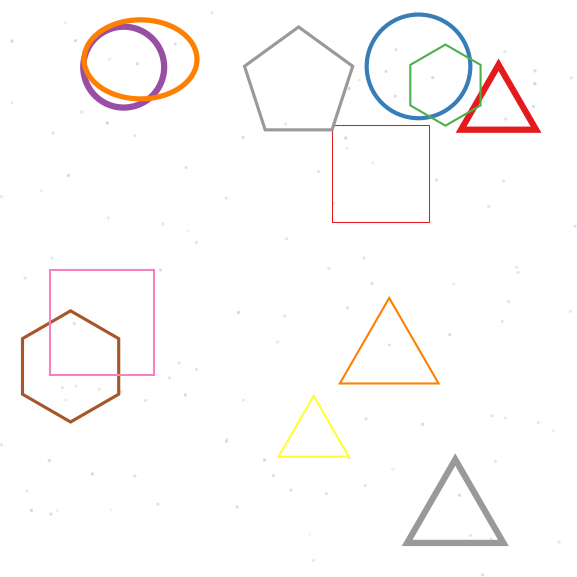[{"shape": "square", "thickness": 0.5, "radius": 0.42, "center": [0.659, 0.699]}, {"shape": "triangle", "thickness": 3, "radius": 0.37, "center": [0.863, 0.812]}, {"shape": "circle", "thickness": 2, "radius": 0.45, "center": [0.725, 0.884]}, {"shape": "hexagon", "thickness": 1, "radius": 0.35, "center": [0.771, 0.852]}, {"shape": "circle", "thickness": 3, "radius": 0.35, "center": [0.214, 0.883]}, {"shape": "triangle", "thickness": 1, "radius": 0.49, "center": [0.674, 0.384]}, {"shape": "oval", "thickness": 2.5, "radius": 0.49, "center": [0.243, 0.896]}, {"shape": "triangle", "thickness": 1, "radius": 0.35, "center": [0.543, 0.243]}, {"shape": "hexagon", "thickness": 1.5, "radius": 0.48, "center": [0.122, 0.365]}, {"shape": "square", "thickness": 1, "radius": 0.45, "center": [0.177, 0.441]}, {"shape": "pentagon", "thickness": 1.5, "radius": 0.49, "center": [0.517, 0.854]}, {"shape": "triangle", "thickness": 3, "radius": 0.48, "center": [0.788, 0.107]}]